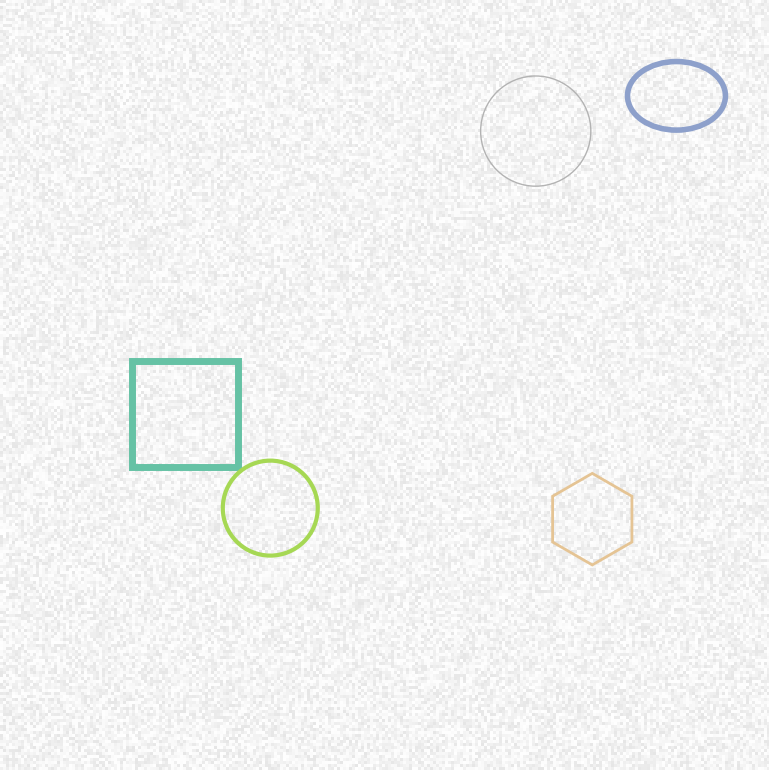[{"shape": "square", "thickness": 2.5, "radius": 0.34, "center": [0.241, 0.463]}, {"shape": "oval", "thickness": 2, "radius": 0.32, "center": [0.879, 0.876]}, {"shape": "circle", "thickness": 1.5, "radius": 0.31, "center": [0.351, 0.34]}, {"shape": "hexagon", "thickness": 1, "radius": 0.3, "center": [0.769, 0.326]}, {"shape": "circle", "thickness": 0.5, "radius": 0.36, "center": [0.696, 0.83]}]